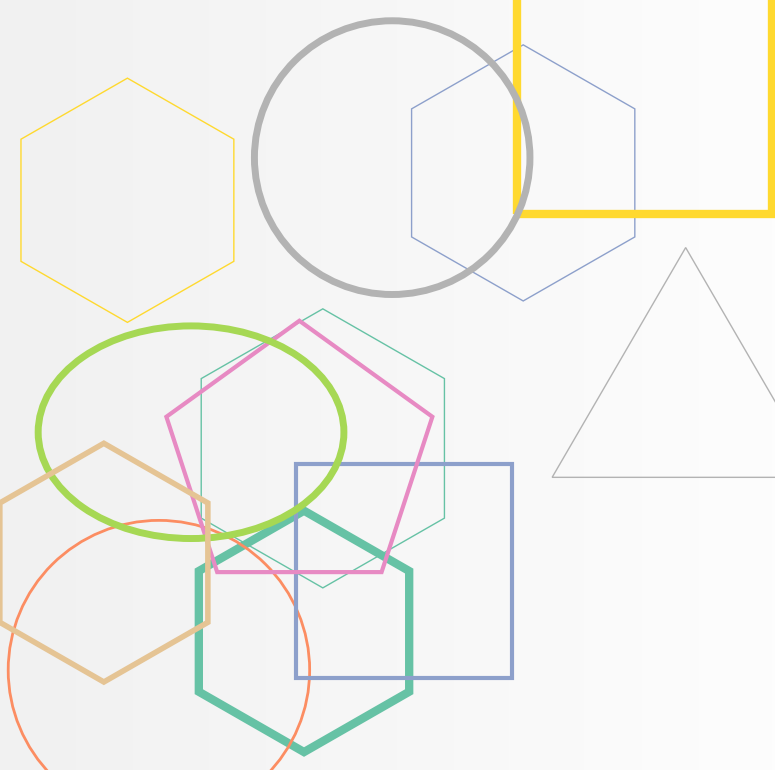[{"shape": "hexagon", "thickness": 3, "radius": 0.78, "center": [0.392, 0.18]}, {"shape": "hexagon", "thickness": 0.5, "radius": 0.91, "center": [0.417, 0.418]}, {"shape": "circle", "thickness": 1, "radius": 0.97, "center": [0.205, 0.13]}, {"shape": "hexagon", "thickness": 0.5, "radius": 0.83, "center": [0.675, 0.775]}, {"shape": "square", "thickness": 1.5, "radius": 0.7, "center": [0.522, 0.259]}, {"shape": "pentagon", "thickness": 1.5, "radius": 0.9, "center": [0.386, 0.403]}, {"shape": "oval", "thickness": 2.5, "radius": 0.99, "center": [0.246, 0.439]}, {"shape": "square", "thickness": 3, "radius": 0.82, "center": [0.831, 0.887]}, {"shape": "hexagon", "thickness": 0.5, "radius": 0.79, "center": [0.164, 0.74]}, {"shape": "hexagon", "thickness": 2, "radius": 0.77, "center": [0.134, 0.269]}, {"shape": "triangle", "thickness": 0.5, "radius": 0.99, "center": [0.885, 0.48]}, {"shape": "circle", "thickness": 2.5, "radius": 0.89, "center": [0.506, 0.795]}]